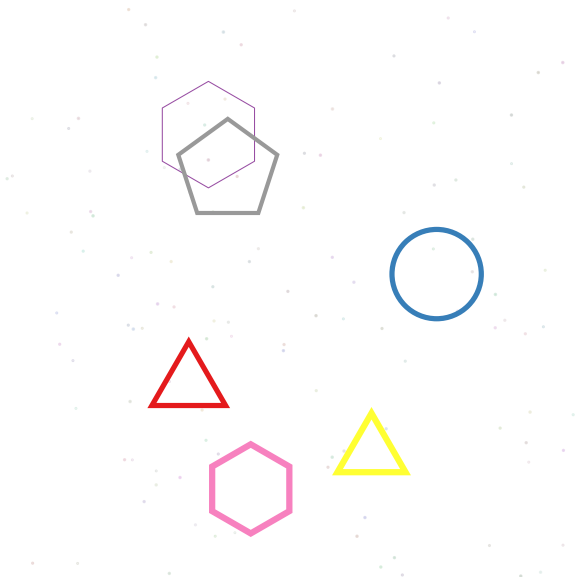[{"shape": "triangle", "thickness": 2.5, "radius": 0.37, "center": [0.327, 0.334]}, {"shape": "circle", "thickness": 2.5, "radius": 0.39, "center": [0.756, 0.525]}, {"shape": "hexagon", "thickness": 0.5, "radius": 0.46, "center": [0.361, 0.766]}, {"shape": "triangle", "thickness": 3, "radius": 0.34, "center": [0.643, 0.215]}, {"shape": "hexagon", "thickness": 3, "radius": 0.39, "center": [0.434, 0.153]}, {"shape": "pentagon", "thickness": 2, "radius": 0.45, "center": [0.394, 0.703]}]